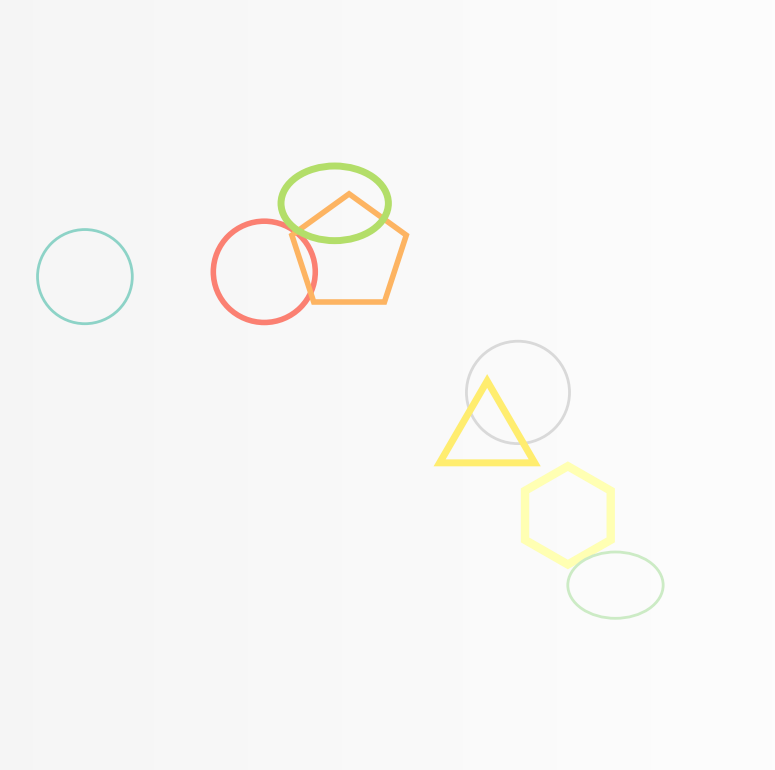[{"shape": "circle", "thickness": 1, "radius": 0.31, "center": [0.11, 0.641]}, {"shape": "hexagon", "thickness": 3, "radius": 0.32, "center": [0.733, 0.331]}, {"shape": "circle", "thickness": 2, "radius": 0.33, "center": [0.341, 0.647]}, {"shape": "pentagon", "thickness": 2, "radius": 0.39, "center": [0.45, 0.671]}, {"shape": "oval", "thickness": 2.5, "radius": 0.35, "center": [0.432, 0.736]}, {"shape": "circle", "thickness": 1, "radius": 0.33, "center": [0.668, 0.49]}, {"shape": "oval", "thickness": 1, "radius": 0.31, "center": [0.794, 0.24]}, {"shape": "triangle", "thickness": 2.5, "radius": 0.35, "center": [0.629, 0.434]}]